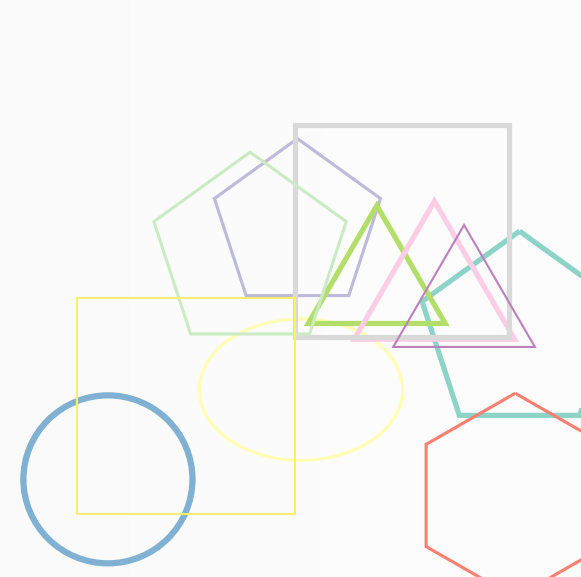[{"shape": "pentagon", "thickness": 2.5, "radius": 0.88, "center": [0.894, 0.423]}, {"shape": "oval", "thickness": 1.5, "radius": 0.87, "center": [0.518, 0.324]}, {"shape": "pentagon", "thickness": 1.5, "radius": 0.75, "center": [0.512, 0.609]}, {"shape": "hexagon", "thickness": 1.5, "radius": 0.89, "center": [0.886, 0.141]}, {"shape": "circle", "thickness": 3, "radius": 0.73, "center": [0.186, 0.169]}, {"shape": "triangle", "thickness": 2.5, "radius": 0.68, "center": [0.648, 0.507]}, {"shape": "triangle", "thickness": 2.5, "radius": 0.8, "center": [0.747, 0.491]}, {"shape": "square", "thickness": 2.5, "radius": 0.92, "center": [0.691, 0.6]}, {"shape": "triangle", "thickness": 1, "radius": 0.7, "center": [0.798, 0.469]}, {"shape": "pentagon", "thickness": 1.5, "radius": 0.87, "center": [0.43, 0.562]}, {"shape": "square", "thickness": 1, "radius": 0.94, "center": [0.32, 0.297]}]